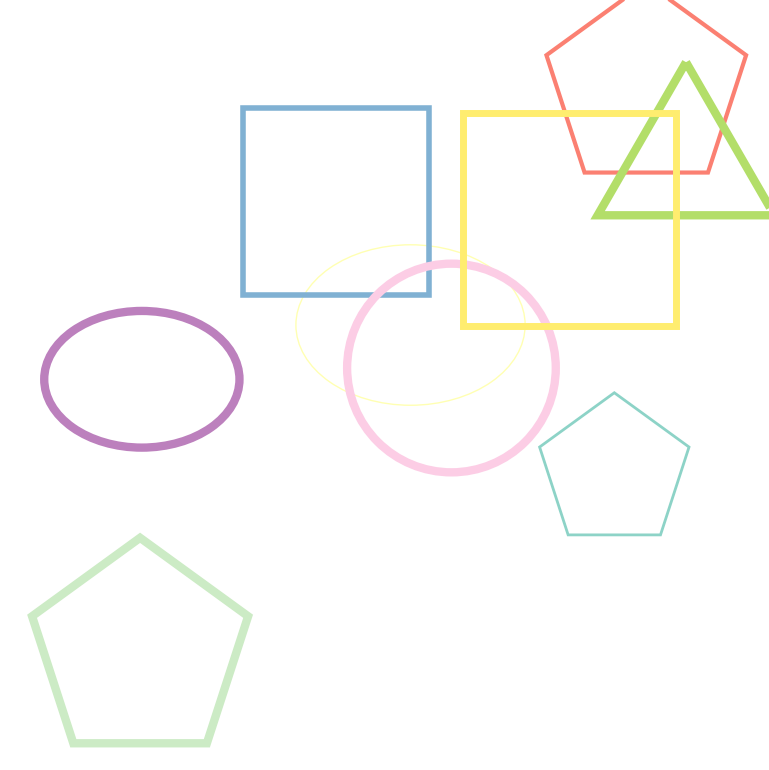[{"shape": "pentagon", "thickness": 1, "radius": 0.51, "center": [0.798, 0.388]}, {"shape": "oval", "thickness": 0.5, "radius": 0.74, "center": [0.533, 0.578]}, {"shape": "pentagon", "thickness": 1.5, "radius": 0.68, "center": [0.839, 0.886]}, {"shape": "square", "thickness": 2, "radius": 0.61, "center": [0.436, 0.738]}, {"shape": "triangle", "thickness": 3, "radius": 0.66, "center": [0.891, 0.787]}, {"shape": "circle", "thickness": 3, "radius": 0.68, "center": [0.586, 0.522]}, {"shape": "oval", "thickness": 3, "radius": 0.63, "center": [0.184, 0.507]}, {"shape": "pentagon", "thickness": 3, "radius": 0.74, "center": [0.182, 0.154]}, {"shape": "square", "thickness": 2.5, "radius": 0.69, "center": [0.739, 0.715]}]